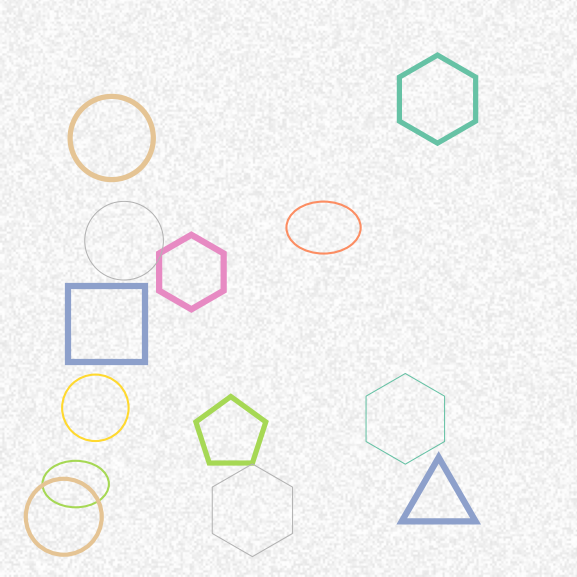[{"shape": "hexagon", "thickness": 2.5, "radius": 0.38, "center": [0.758, 0.827]}, {"shape": "hexagon", "thickness": 0.5, "radius": 0.39, "center": [0.702, 0.274]}, {"shape": "oval", "thickness": 1, "radius": 0.32, "center": [0.56, 0.605]}, {"shape": "square", "thickness": 3, "radius": 0.33, "center": [0.185, 0.438]}, {"shape": "triangle", "thickness": 3, "radius": 0.37, "center": [0.76, 0.133]}, {"shape": "hexagon", "thickness": 3, "radius": 0.32, "center": [0.331, 0.528]}, {"shape": "oval", "thickness": 1, "radius": 0.29, "center": [0.131, 0.161]}, {"shape": "pentagon", "thickness": 2.5, "radius": 0.32, "center": [0.4, 0.249]}, {"shape": "circle", "thickness": 1, "radius": 0.29, "center": [0.165, 0.293]}, {"shape": "circle", "thickness": 2.5, "radius": 0.36, "center": [0.193, 0.76]}, {"shape": "circle", "thickness": 2, "radius": 0.33, "center": [0.11, 0.104]}, {"shape": "circle", "thickness": 0.5, "radius": 0.34, "center": [0.215, 0.582]}, {"shape": "hexagon", "thickness": 0.5, "radius": 0.4, "center": [0.437, 0.116]}]